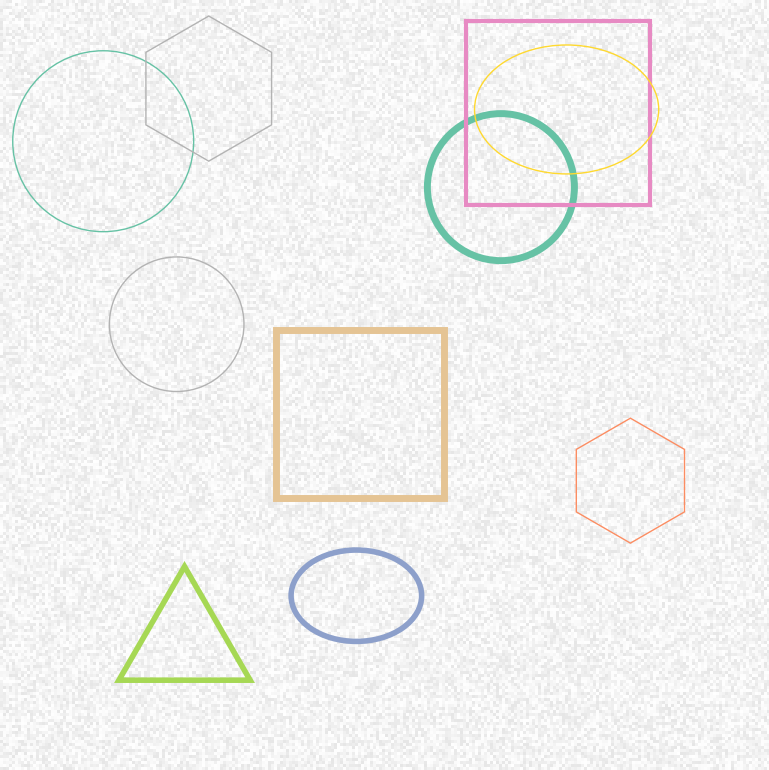[{"shape": "circle", "thickness": 2.5, "radius": 0.48, "center": [0.651, 0.757]}, {"shape": "circle", "thickness": 0.5, "radius": 0.59, "center": [0.134, 0.817]}, {"shape": "hexagon", "thickness": 0.5, "radius": 0.41, "center": [0.819, 0.376]}, {"shape": "oval", "thickness": 2, "radius": 0.42, "center": [0.463, 0.226]}, {"shape": "square", "thickness": 1.5, "radius": 0.6, "center": [0.725, 0.853]}, {"shape": "triangle", "thickness": 2, "radius": 0.49, "center": [0.24, 0.166]}, {"shape": "oval", "thickness": 0.5, "radius": 0.6, "center": [0.736, 0.858]}, {"shape": "square", "thickness": 2.5, "radius": 0.55, "center": [0.468, 0.463]}, {"shape": "circle", "thickness": 0.5, "radius": 0.44, "center": [0.229, 0.579]}, {"shape": "hexagon", "thickness": 0.5, "radius": 0.47, "center": [0.271, 0.885]}]